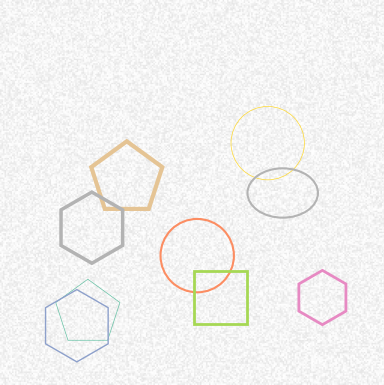[{"shape": "pentagon", "thickness": 0.5, "radius": 0.44, "center": [0.228, 0.187]}, {"shape": "circle", "thickness": 1.5, "radius": 0.48, "center": [0.512, 0.336]}, {"shape": "hexagon", "thickness": 1, "radius": 0.47, "center": [0.2, 0.154]}, {"shape": "hexagon", "thickness": 2, "radius": 0.35, "center": [0.837, 0.227]}, {"shape": "square", "thickness": 2, "radius": 0.34, "center": [0.573, 0.228]}, {"shape": "circle", "thickness": 0.5, "radius": 0.48, "center": [0.695, 0.628]}, {"shape": "pentagon", "thickness": 3, "radius": 0.49, "center": [0.329, 0.536]}, {"shape": "oval", "thickness": 1.5, "radius": 0.46, "center": [0.734, 0.499]}, {"shape": "hexagon", "thickness": 2.5, "radius": 0.46, "center": [0.239, 0.409]}]